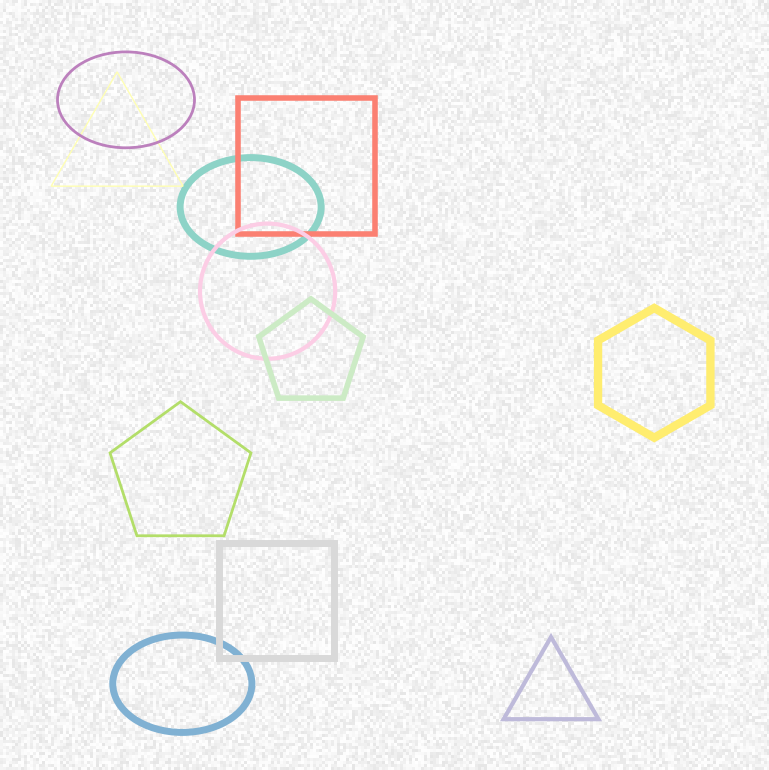[{"shape": "oval", "thickness": 2.5, "radius": 0.46, "center": [0.326, 0.731]}, {"shape": "triangle", "thickness": 0.5, "radius": 0.49, "center": [0.152, 0.808]}, {"shape": "triangle", "thickness": 1.5, "radius": 0.36, "center": [0.716, 0.102]}, {"shape": "square", "thickness": 2, "radius": 0.44, "center": [0.398, 0.784]}, {"shape": "oval", "thickness": 2.5, "radius": 0.45, "center": [0.237, 0.112]}, {"shape": "pentagon", "thickness": 1, "radius": 0.48, "center": [0.234, 0.382]}, {"shape": "circle", "thickness": 1.5, "radius": 0.44, "center": [0.348, 0.622]}, {"shape": "square", "thickness": 2.5, "radius": 0.37, "center": [0.359, 0.22]}, {"shape": "oval", "thickness": 1, "radius": 0.44, "center": [0.164, 0.87]}, {"shape": "pentagon", "thickness": 2, "radius": 0.36, "center": [0.404, 0.541]}, {"shape": "hexagon", "thickness": 3, "radius": 0.42, "center": [0.85, 0.516]}]